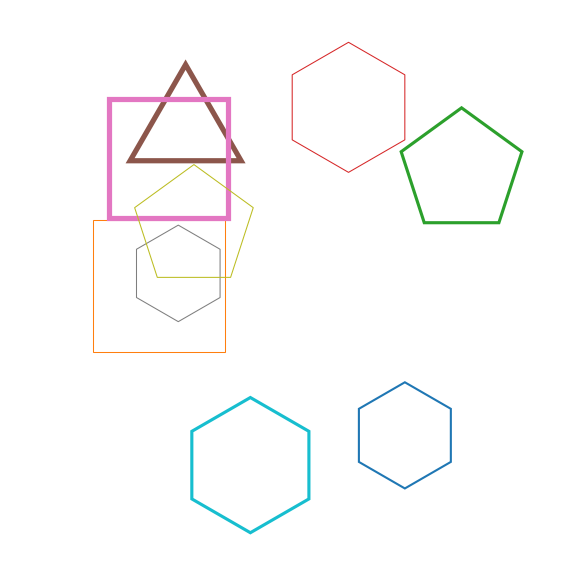[{"shape": "hexagon", "thickness": 1, "radius": 0.46, "center": [0.701, 0.245]}, {"shape": "square", "thickness": 0.5, "radius": 0.57, "center": [0.275, 0.503]}, {"shape": "pentagon", "thickness": 1.5, "radius": 0.55, "center": [0.799, 0.702]}, {"shape": "hexagon", "thickness": 0.5, "radius": 0.56, "center": [0.603, 0.813]}, {"shape": "triangle", "thickness": 2.5, "radius": 0.55, "center": [0.321, 0.776]}, {"shape": "square", "thickness": 2.5, "radius": 0.52, "center": [0.292, 0.724]}, {"shape": "hexagon", "thickness": 0.5, "radius": 0.42, "center": [0.309, 0.526]}, {"shape": "pentagon", "thickness": 0.5, "radius": 0.54, "center": [0.336, 0.606]}, {"shape": "hexagon", "thickness": 1.5, "radius": 0.59, "center": [0.434, 0.194]}]